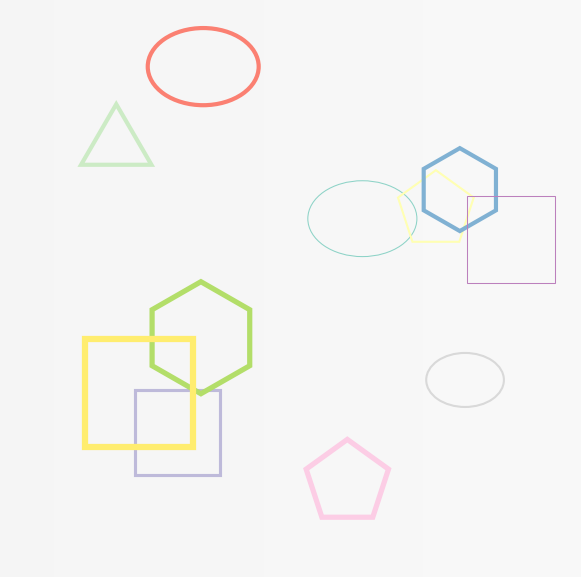[{"shape": "oval", "thickness": 0.5, "radius": 0.47, "center": [0.623, 0.62]}, {"shape": "pentagon", "thickness": 1, "radius": 0.34, "center": [0.75, 0.636]}, {"shape": "square", "thickness": 1.5, "radius": 0.37, "center": [0.306, 0.251]}, {"shape": "oval", "thickness": 2, "radius": 0.48, "center": [0.35, 0.884]}, {"shape": "hexagon", "thickness": 2, "radius": 0.36, "center": [0.791, 0.671]}, {"shape": "hexagon", "thickness": 2.5, "radius": 0.48, "center": [0.346, 0.414]}, {"shape": "pentagon", "thickness": 2.5, "radius": 0.37, "center": [0.598, 0.164]}, {"shape": "oval", "thickness": 1, "radius": 0.33, "center": [0.8, 0.341]}, {"shape": "square", "thickness": 0.5, "radius": 0.38, "center": [0.879, 0.585]}, {"shape": "triangle", "thickness": 2, "radius": 0.35, "center": [0.2, 0.749]}, {"shape": "square", "thickness": 3, "radius": 0.47, "center": [0.239, 0.319]}]